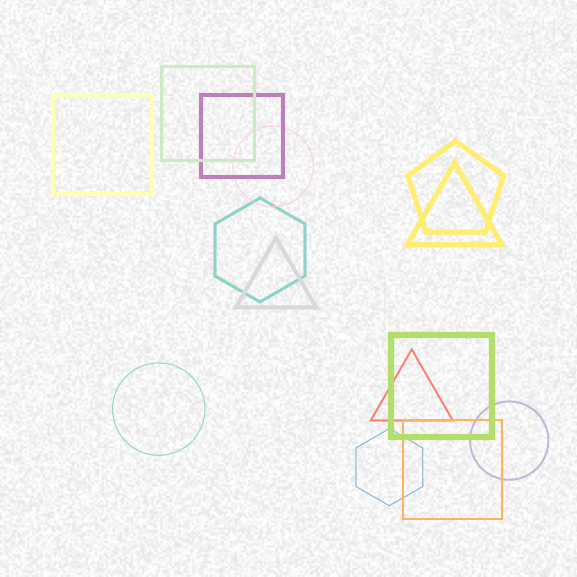[{"shape": "circle", "thickness": 0.5, "radius": 0.4, "center": [0.275, 0.291]}, {"shape": "hexagon", "thickness": 1.5, "radius": 0.45, "center": [0.45, 0.566]}, {"shape": "square", "thickness": 2, "radius": 0.43, "center": [0.178, 0.749]}, {"shape": "circle", "thickness": 1, "radius": 0.34, "center": [0.882, 0.236]}, {"shape": "triangle", "thickness": 1, "radius": 0.41, "center": [0.713, 0.312]}, {"shape": "hexagon", "thickness": 0.5, "radius": 0.33, "center": [0.674, 0.19]}, {"shape": "square", "thickness": 1, "radius": 0.43, "center": [0.783, 0.186]}, {"shape": "square", "thickness": 3, "radius": 0.44, "center": [0.764, 0.331]}, {"shape": "circle", "thickness": 0.5, "radius": 0.35, "center": [0.473, 0.711]}, {"shape": "triangle", "thickness": 2, "radius": 0.4, "center": [0.478, 0.507]}, {"shape": "square", "thickness": 2, "radius": 0.36, "center": [0.419, 0.763]}, {"shape": "square", "thickness": 1.5, "radius": 0.41, "center": [0.359, 0.804]}, {"shape": "triangle", "thickness": 2.5, "radius": 0.47, "center": [0.787, 0.623]}, {"shape": "pentagon", "thickness": 2.5, "radius": 0.44, "center": [0.789, 0.668]}]